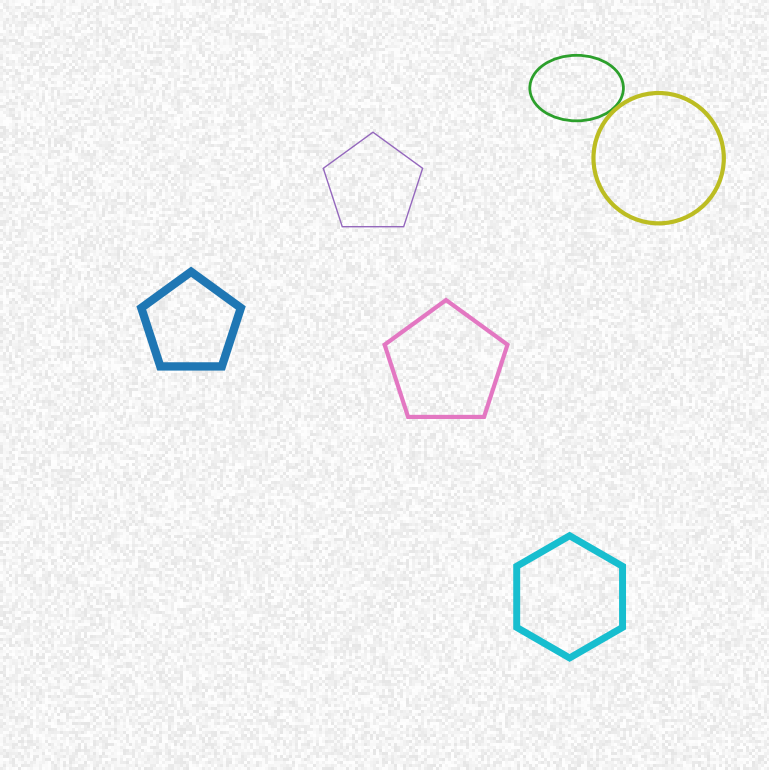[{"shape": "pentagon", "thickness": 3, "radius": 0.34, "center": [0.248, 0.579]}, {"shape": "oval", "thickness": 1, "radius": 0.3, "center": [0.749, 0.886]}, {"shape": "pentagon", "thickness": 0.5, "radius": 0.34, "center": [0.484, 0.76]}, {"shape": "pentagon", "thickness": 1.5, "radius": 0.42, "center": [0.579, 0.526]}, {"shape": "circle", "thickness": 1.5, "radius": 0.42, "center": [0.855, 0.795]}, {"shape": "hexagon", "thickness": 2.5, "radius": 0.4, "center": [0.74, 0.225]}]